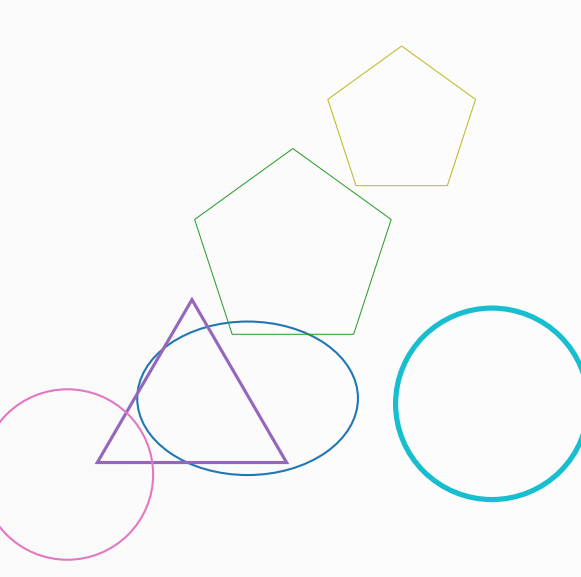[{"shape": "oval", "thickness": 1, "radius": 0.95, "center": [0.426, 0.309]}, {"shape": "pentagon", "thickness": 0.5, "radius": 0.89, "center": [0.504, 0.564]}, {"shape": "triangle", "thickness": 1.5, "radius": 0.94, "center": [0.33, 0.292]}, {"shape": "circle", "thickness": 1, "radius": 0.74, "center": [0.116, 0.177]}, {"shape": "pentagon", "thickness": 0.5, "radius": 0.67, "center": [0.691, 0.786]}, {"shape": "circle", "thickness": 2.5, "radius": 0.83, "center": [0.846, 0.3]}]